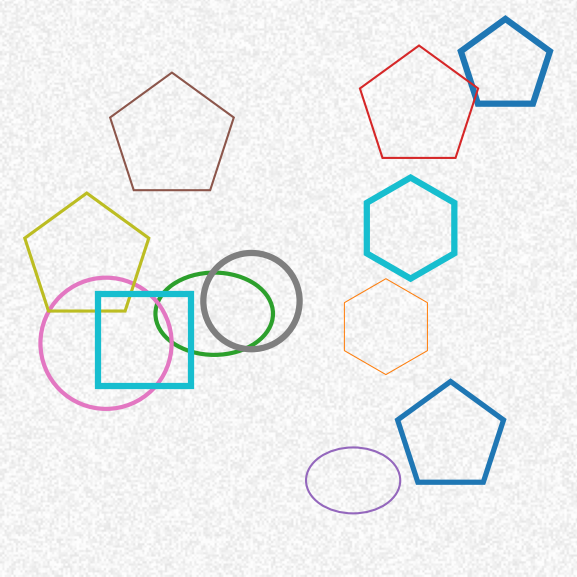[{"shape": "pentagon", "thickness": 2.5, "radius": 0.48, "center": [0.78, 0.242]}, {"shape": "pentagon", "thickness": 3, "radius": 0.41, "center": [0.875, 0.885]}, {"shape": "hexagon", "thickness": 0.5, "radius": 0.42, "center": [0.668, 0.433]}, {"shape": "oval", "thickness": 2, "radius": 0.51, "center": [0.371, 0.456]}, {"shape": "pentagon", "thickness": 1, "radius": 0.54, "center": [0.726, 0.813]}, {"shape": "oval", "thickness": 1, "radius": 0.41, "center": [0.611, 0.167]}, {"shape": "pentagon", "thickness": 1, "radius": 0.56, "center": [0.298, 0.761]}, {"shape": "circle", "thickness": 2, "radius": 0.57, "center": [0.184, 0.405]}, {"shape": "circle", "thickness": 3, "radius": 0.42, "center": [0.435, 0.478]}, {"shape": "pentagon", "thickness": 1.5, "radius": 0.56, "center": [0.15, 0.552]}, {"shape": "square", "thickness": 3, "radius": 0.4, "center": [0.25, 0.411]}, {"shape": "hexagon", "thickness": 3, "radius": 0.44, "center": [0.711, 0.604]}]